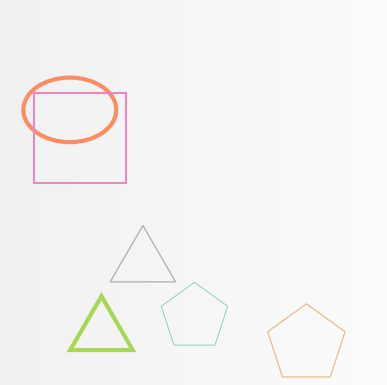[{"shape": "pentagon", "thickness": 0.5, "radius": 0.45, "center": [0.502, 0.177]}, {"shape": "oval", "thickness": 3, "radius": 0.6, "center": [0.18, 0.715]}, {"shape": "square", "thickness": 1.5, "radius": 0.59, "center": [0.206, 0.641]}, {"shape": "triangle", "thickness": 3, "radius": 0.47, "center": [0.262, 0.137]}, {"shape": "pentagon", "thickness": 1, "radius": 0.52, "center": [0.791, 0.106]}, {"shape": "triangle", "thickness": 1, "radius": 0.49, "center": [0.369, 0.317]}]